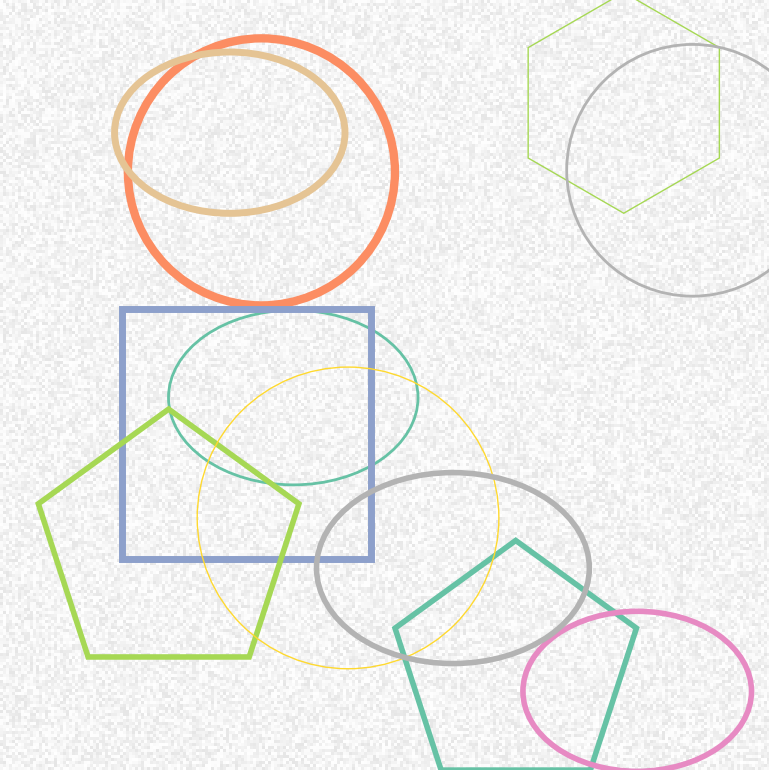[{"shape": "oval", "thickness": 1, "radius": 0.81, "center": [0.381, 0.484]}, {"shape": "pentagon", "thickness": 2, "radius": 0.82, "center": [0.67, 0.133]}, {"shape": "circle", "thickness": 3, "radius": 0.87, "center": [0.339, 0.777]}, {"shape": "square", "thickness": 2.5, "radius": 0.81, "center": [0.32, 0.436]}, {"shape": "oval", "thickness": 2, "radius": 0.74, "center": [0.828, 0.102]}, {"shape": "hexagon", "thickness": 0.5, "radius": 0.72, "center": [0.81, 0.866]}, {"shape": "pentagon", "thickness": 2, "radius": 0.89, "center": [0.219, 0.291]}, {"shape": "circle", "thickness": 0.5, "radius": 0.98, "center": [0.452, 0.327]}, {"shape": "oval", "thickness": 2.5, "radius": 0.75, "center": [0.298, 0.828]}, {"shape": "oval", "thickness": 2, "radius": 0.89, "center": [0.588, 0.262]}, {"shape": "circle", "thickness": 1, "radius": 0.82, "center": [0.899, 0.779]}]